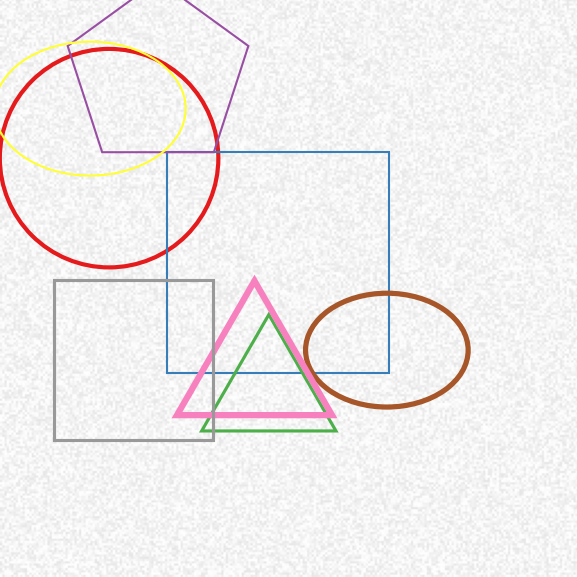[{"shape": "circle", "thickness": 2, "radius": 0.95, "center": [0.189, 0.725]}, {"shape": "square", "thickness": 1, "radius": 0.96, "center": [0.482, 0.545]}, {"shape": "triangle", "thickness": 1.5, "radius": 0.67, "center": [0.465, 0.32]}, {"shape": "pentagon", "thickness": 1, "radius": 0.82, "center": [0.274, 0.869]}, {"shape": "oval", "thickness": 1, "radius": 0.83, "center": [0.156, 0.811]}, {"shape": "oval", "thickness": 2.5, "radius": 0.7, "center": [0.67, 0.393]}, {"shape": "triangle", "thickness": 3, "radius": 0.77, "center": [0.441, 0.358]}, {"shape": "square", "thickness": 1.5, "radius": 0.69, "center": [0.231, 0.376]}]